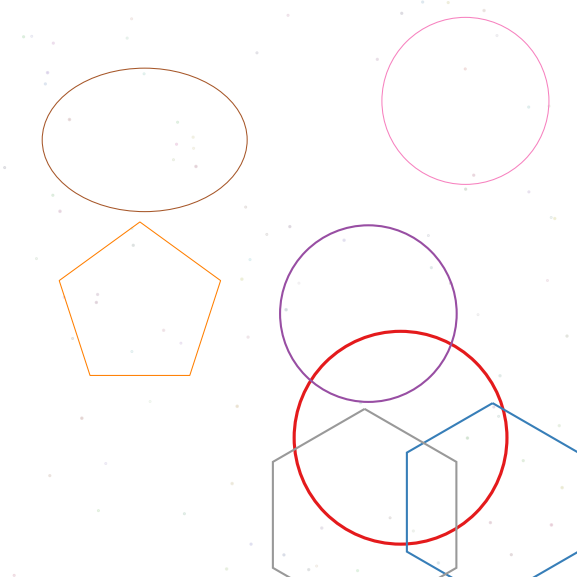[{"shape": "circle", "thickness": 1.5, "radius": 0.92, "center": [0.694, 0.241]}, {"shape": "hexagon", "thickness": 1, "radius": 0.86, "center": [0.853, 0.13]}, {"shape": "circle", "thickness": 1, "radius": 0.76, "center": [0.638, 0.456]}, {"shape": "pentagon", "thickness": 0.5, "radius": 0.73, "center": [0.242, 0.468]}, {"shape": "oval", "thickness": 0.5, "radius": 0.89, "center": [0.251, 0.757]}, {"shape": "circle", "thickness": 0.5, "radius": 0.72, "center": [0.806, 0.824]}, {"shape": "hexagon", "thickness": 1, "radius": 0.92, "center": [0.631, 0.108]}]